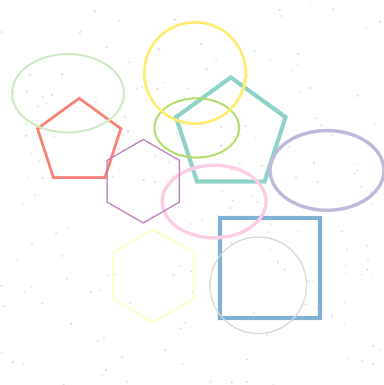[{"shape": "pentagon", "thickness": 3, "radius": 0.75, "center": [0.599, 0.649]}, {"shape": "hexagon", "thickness": 1, "radius": 0.6, "center": [0.398, 0.284]}, {"shape": "oval", "thickness": 2.5, "radius": 0.74, "center": [0.849, 0.557]}, {"shape": "pentagon", "thickness": 2, "radius": 0.57, "center": [0.206, 0.631]}, {"shape": "square", "thickness": 3, "radius": 0.65, "center": [0.702, 0.304]}, {"shape": "oval", "thickness": 1.5, "radius": 0.55, "center": [0.511, 0.668]}, {"shape": "oval", "thickness": 2.5, "radius": 0.67, "center": [0.556, 0.477]}, {"shape": "circle", "thickness": 1, "radius": 0.63, "center": [0.671, 0.259]}, {"shape": "hexagon", "thickness": 1, "radius": 0.54, "center": [0.372, 0.529]}, {"shape": "oval", "thickness": 1.5, "radius": 0.73, "center": [0.177, 0.758]}, {"shape": "circle", "thickness": 2, "radius": 0.66, "center": [0.507, 0.81]}]